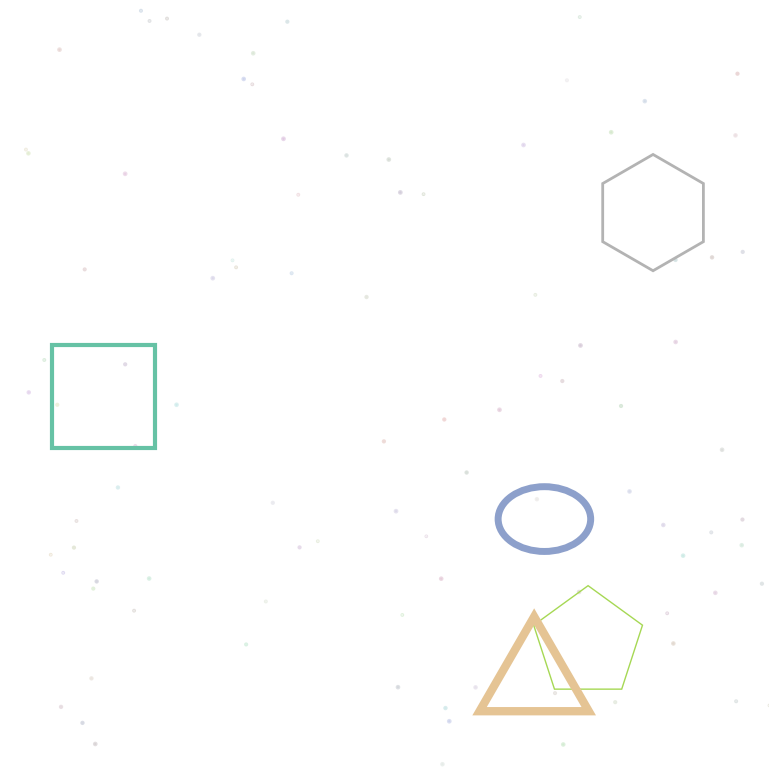[{"shape": "square", "thickness": 1.5, "radius": 0.33, "center": [0.135, 0.485]}, {"shape": "oval", "thickness": 2.5, "radius": 0.3, "center": [0.707, 0.326]}, {"shape": "pentagon", "thickness": 0.5, "radius": 0.37, "center": [0.764, 0.165]}, {"shape": "triangle", "thickness": 3, "radius": 0.41, "center": [0.694, 0.117]}, {"shape": "hexagon", "thickness": 1, "radius": 0.38, "center": [0.848, 0.724]}]